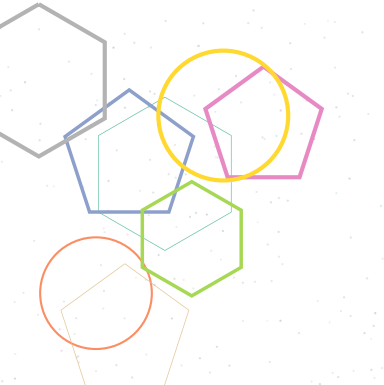[{"shape": "hexagon", "thickness": 0.5, "radius": 1.0, "center": [0.428, 0.549]}, {"shape": "circle", "thickness": 1.5, "radius": 0.73, "center": [0.249, 0.238]}, {"shape": "pentagon", "thickness": 2.5, "radius": 0.88, "center": [0.336, 0.591]}, {"shape": "pentagon", "thickness": 3, "radius": 0.79, "center": [0.685, 0.668]}, {"shape": "hexagon", "thickness": 2.5, "radius": 0.74, "center": [0.498, 0.38]}, {"shape": "circle", "thickness": 3, "radius": 0.84, "center": [0.58, 0.7]}, {"shape": "pentagon", "thickness": 0.5, "radius": 0.87, "center": [0.324, 0.14]}, {"shape": "hexagon", "thickness": 3, "radius": 0.99, "center": [0.101, 0.791]}]